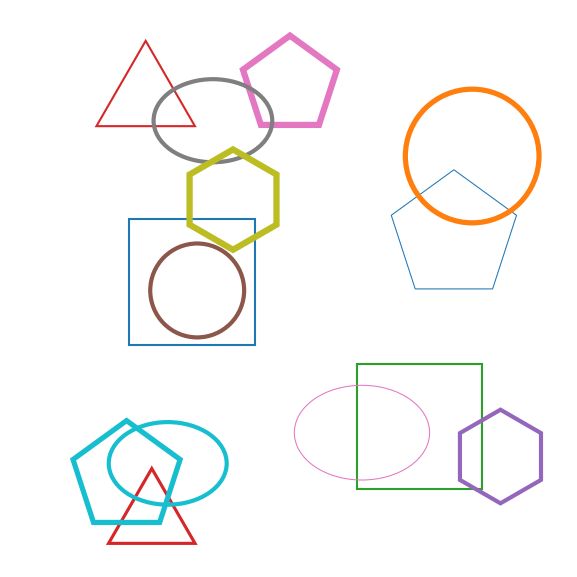[{"shape": "square", "thickness": 1, "radius": 0.55, "center": [0.333, 0.511]}, {"shape": "pentagon", "thickness": 0.5, "radius": 0.57, "center": [0.786, 0.591]}, {"shape": "circle", "thickness": 2.5, "radius": 0.58, "center": [0.818, 0.729]}, {"shape": "square", "thickness": 1, "radius": 0.54, "center": [0.726, 0.26]}, {"shape": "triangle", "thickness": 1.5, "radius": 0.43, "center": [0.263, 0.101]}, {"shape": "triangle", "thickness": 1, "radius": 0.49, "center": [0.252, 0.83]}, {"shape": "hexagon", "thickness": 2, "radius": 0.41, "center": [0.867, 0.209]}, {"shape": "circle", "thickness": 2, "radius": 0.41, "center": [0.341, 0.496]}, {"shape": "oval", "thickness": 0.5, "radius": 0.59, "center": [0.627, 0.25]}, {"shape": "pentagon", "thickness": 3, "radius": 0.43, "center": [0.502, 0.852]}, {"shape": "oval", "thickness": 2, "radius": 0.51, "center": [0.369, 0.79]}, {"shape": "hexagon", "thickness": 3, "radius": 0.43, "center": [0.404, 0.653]}, {"shape": "pentagon", "thickness": 2.5, "radius": 0.49, "center": [0.219, 0.173]}, {"shape": "oval", "thickness": 2, "radius": 0.51, "center": [0.29, 0.197]}]